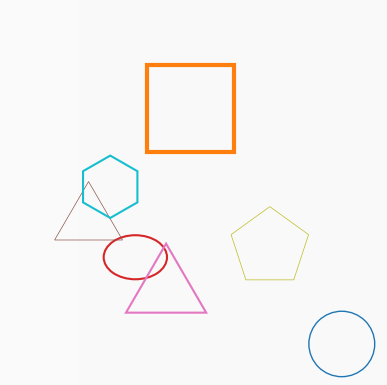[{"shape": "circle", "thickness": 1, "radius": 0.42, "center": [0.882, 0.107]}, {"shape": "square", "thickness": 3, "radius": 0.56, "center": [0.491, 0.718]}, {"shape": "oval", "thickness": 1.5, "radius": 0.41, "center": [0.349, 0.332]}, {"shape": "triangle", "thickness": 0.5, "radius": 0.51, "center": [0.229, 0.427]}, {"shape": "triangle", "thickness": 1.5, "radius": 0.6, "center": [0.429, 0.248]}, {"shape": "pentagon", "thickness": 0.5, "radius": 0.53, "center": [0.696, 0.358]}, {"shape": "hexagon", "thickness": 1.5, "radius": 0.4, "center": [0.284, 0.515]}]